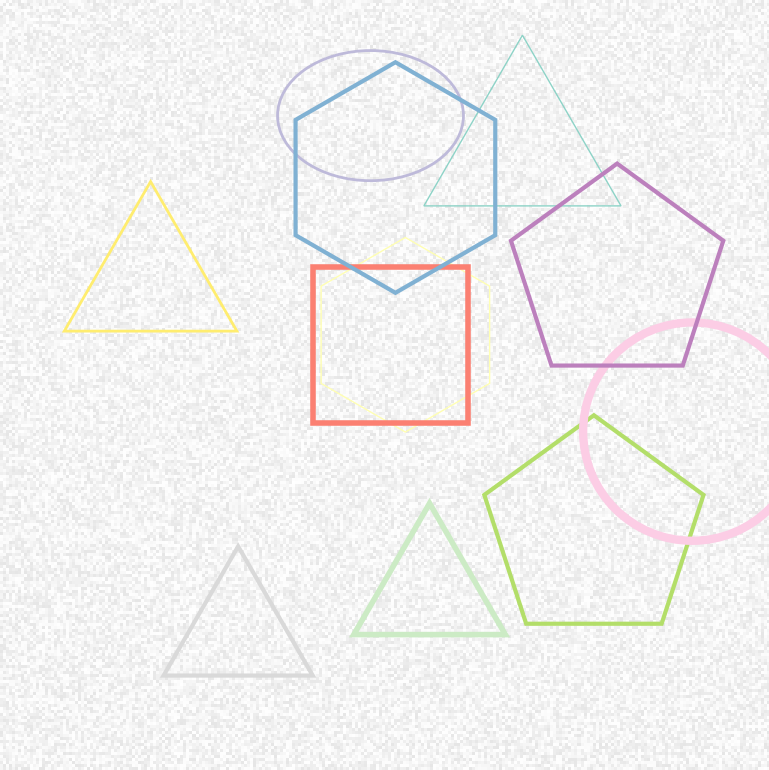[{"shape": "triangle", "thickness": 0.5, "radius": 0.74, "center": [0.678, 0.807]}, {"shape": "hexagon", "thickness": 0.5, "radius": 0.63, "center": [0.526, 0.565]}, {"shape": "oval", "thickness": 1, "radius": 0.6, "center": [0.481, 0.85]}, {"shape": "square", "thickness": 2, "radius": 0.5, "center": [0.507, 0.552]}, {"shape": "hexagon", "thickness": 1.5, "radius": 0.75, "center": [0.514, 0.769]}, {"shape": "pentagon", "thickness": 1.5, "radius": 0.75, "center": [0.771, 0.311]}, {"shape": "circle", "thickness": 3, "radius": 0.71, "center": [0.899, 0.439]}, {"shape": "triangle", "thickness": 1.5, "radius": 0.56, "center": [0.309, 0.179]}, {"shape": "pentagon", "thickness": 1.5, "radius": 0.72, "center": [0.801, 0.643]}, {"shape": "triangle", "thickness": 2, "radius": 0.57, "center": [0.558, 0.233]}, {"shape": "triangle", "thickness": 1, "radius": 0.65, "center": [0.196, 0.635]}]